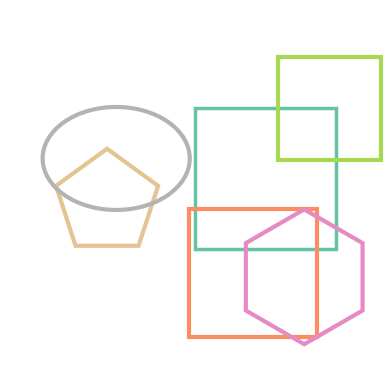[{"shape": "square", "thickness": 2.5, "radius": 0.92, "center": [0.69, 0.537]}, {"shape": "square", "thickness": 3, "radius": 0.83, "center": [0.658, 0.291]}, {"shape": "hexagon", "thickness": 3, "radius": 0.88, "center": [0.79, 0.281]}, {"shape": "square", "thickness": 3, "radius": 0.67, "center": [0.856, 0.719]}, {"shape": "pentagon", "thickness": 3, "radius": 0.7, "center": [0.278, 0.474]}, {"shape": "oval", "thickness": 3, "radius": 0.96, "center": [0.302, 0.588]}]